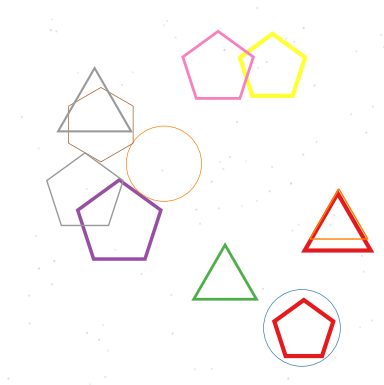[{"shape": "pentagon", "thickness": 3, "radius": 0.4, "center": [0.789, 0.14]}, {"shape": "triangle", "thickness": 3, "radius": 0.5, "center": [0.877, 0.399]}, {"shape": "circle", "thickness": 0.5, "radius": 0.5, "center": [0.784, 0.148]}, {"shape": "triangle", "thickness": 2, "radius": 0.47, "center": [0.585, 0.27]}, {"shape": "pentagon", "thickness": 2.5, "radius": 0.57, "center": [0.31, 0.419]}, {"shape": "circle", "thickness": 0.5, "radius": 0.49, "center": [0.426, 0.575]}, {"shape": "triangle", "thickness": 1, "radius": 0.43, "center": [0.88, 0.423]}, {"shape": "pentagon", "thickness": 3, "radius": 0.44, "center": [0.708, 0.823]}, {"shape": "hexagon", "thickness": 0.5, "radius": 0.48, "center": [0.262, 0.676]}, {"shape": "pentagon", "thickness": 2, "radius": 0.48, "center": [0.566, 0.822]}, {"shape": "triangle", "thickness": 1.5, "radius": 0.55, "center": [0.246, 0.714]}, {"shape": "pentagon", "thickness": 1, "radius": 0.52, "center": [0.221, 0.499]}]